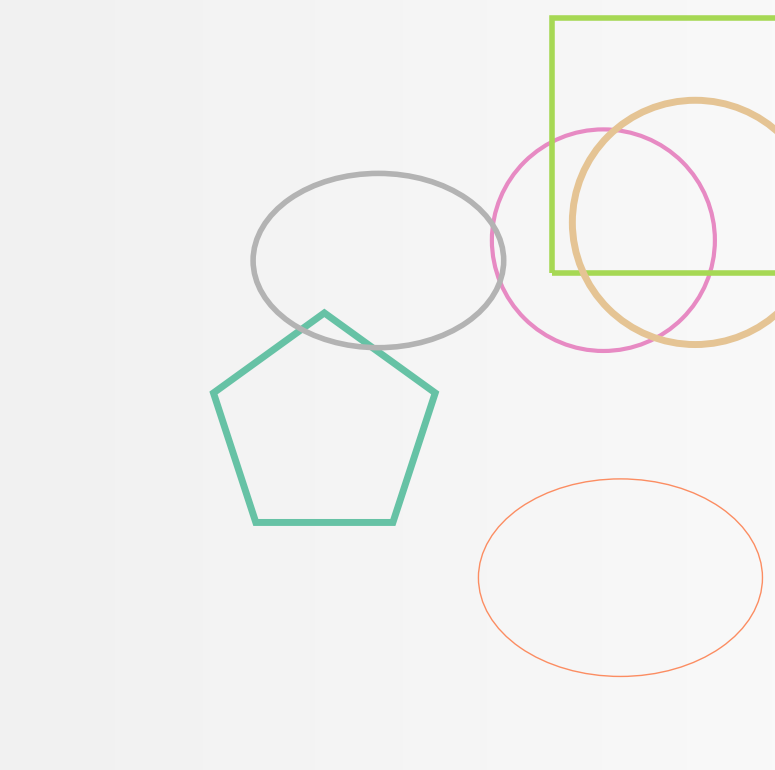[{"shape": "pentagon", "thickness": 2.5, "radius": 0.75, "center": [0.419, 0.443]}, {"shape": "oval", "thickness": 0.5, "radius": 0.92, "center": [0.801, 0.25]}, {"shape": "circle", "thickness": 1.5, "radius": 0.72, "center": [0.779, 0.688]}, {"shape": "square", "thickness": 2, "radius": 0.83, "center": [0.878, 0.811]}, {"shape": "circle", "thickness": 2.5, "radius": 0.79, "center": [0.897, 0.711]}, {"shape": "oval", "thickness": 2, "radius": 0.81, "center": [0.488, 0.662]}]